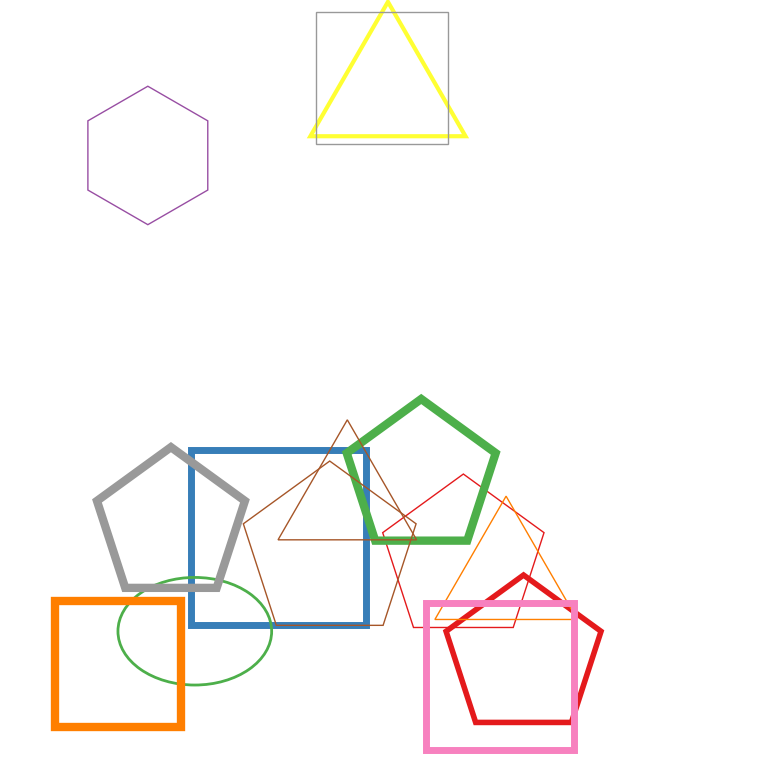[{"shape": "pentagon", "thickness": 2, "radius": 0.53, "center": [0.68, 0.147]}, {"shape": "pentagon", "thickness": 0.5, "radius": 0.55, "center": [0.602, 0.274]}, {"shape": "square", "thickness": 2.5, "radius": 0.57, "center": [0.362, 0.302]}, {"shape": "oval", "thickness": 1, "radius": 0.5, "center": [0.253, 0.18]}, {"shape": "pentagon", "thickness": 3, "radius": 0.51, "center": [0.547, 0.38]}, {"shape": "hexagon", "thickness": 0.5, "radius": 0.45, "center": [0.192, 0.798]}, {"shape": "square", "thickness": 3, "radius": 0.41, "center": [0.154, 0.138]}, {"shape": "triangle", "thickness": 0.5, "radius": 0.53, "center": [0.657, 0.249]}, {"shape": "triangle", "thickness": 1.5, "radius": 0.58, "center": [0.504, 0.881]}, {"shape": "triangle", "thickness": 0.5, "radius": 0.52, "center": [0.451, 0.351]}, {"shape": "pentagon", "thickness": 0.5, "radius": 0.59, "center": [0.428, 0.283]}, {"shape": "square", "thickness": 2.5, "radius": 0.48, "center": [0.649, 0.121]}, {"shape": "square", "thickness": 0.5, "radius": 0.43, "center": [0.496, 0.899]}, {"shape": "pentagon", "thickness": 3, "radius": 0.51, "center": [0.222, 0.318]}]